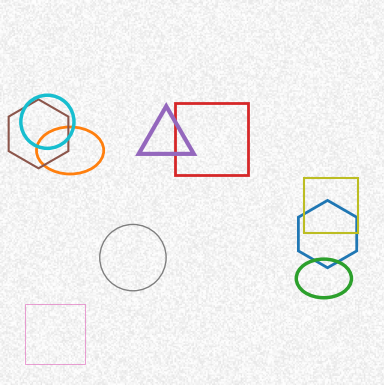[{"shape": "hexagon", "thickness": 2, "radius": 0.44, "center": [0.851, 0.392]}, {"shape": "oval", "thickness": 2, "radius": 0.44, "center": [0.182, 0.609]}, {"shape": "oval", "thickness": 2.5, "radius": 0.36, "center": [0.841, 0.277]}, {"shape": "square", "thickness": 2, "radius": 0.47, "center": [0.549, 0.64]}, {"shape": "triangle", "thickness": 3, "radius": 0.41, "center": [0.432, 0.642]}, {"shape": "hexagon", "thickness": 1.5, "radius": 0.45, "center": [0.1, 0.652]}, {"shape": "square", "thickness": 0.5, "radius": 0.39, "center": [0.143, 0.133]}, {"shape": "circle", "thickness": 1, "radius": 0.43, "center": [0.345, 0.331]}, {"shape": "square", "thickness": 1.5, "radius": 0.36, "center": [0.86, 0.466]}, {"shape": "circle", "thickness": 2.5, "radius": 0.35, "center": [0.123, 0.684]}]